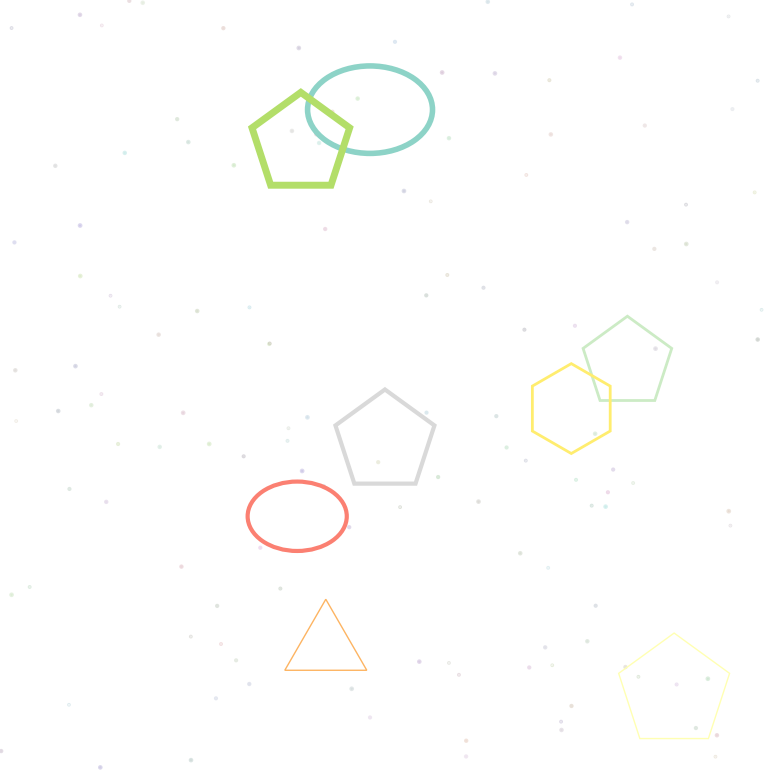[{"shape": "oval", "thickness": 2, "radius": 0.41, "center": [0.481, 0.858]}, {"shape": "pentagon", "thickness": 0.5, "radius": 0.38, "center": [0.875, 0.102]}, {"shape": "oval", "thickness": 1.5, "radius": 0.32, "center": [0.386, 0.33]}, {"shape": "triangle", "thickness": 0.5, "radius": 0.31, "center": [0.423, 0.16]}, {"shape": "pentagon", "thickness": 2.5, "radius": 0.33, "center": [0.391, 0.813]}, {"shape": "pentagon", "thickness": 1.5, "radius": 0.34, "center": [0.5, 0.427]}, {"shape": "pentagon", "thickness": 1, "radius": 0.3, "center": [0.815, 0.529]}, {"shape": "hexagon", "thickness": 1, "radius": 0.29, "center": [0.742, 0.469]}]